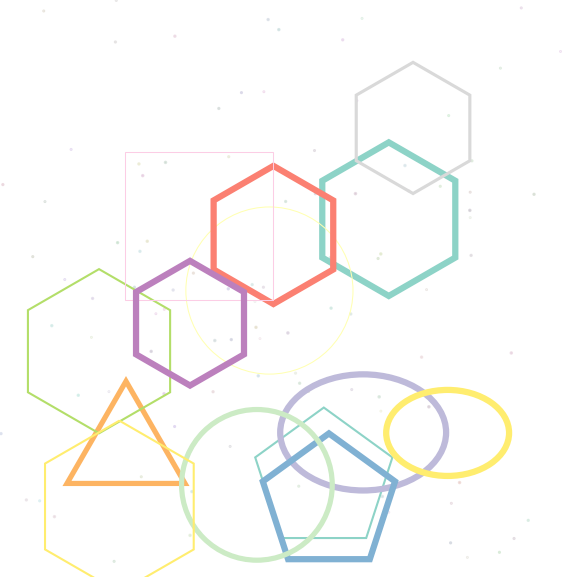[{"shape": "pentagon", "thickness": 1, "radius": 0.62, "center": [0.561, 0.169]}, {"shape": "hexagon", "thickness": 3, "radius": 0.66, "center": [0.673, 0.62]}, {"shape": "circle", "thickness": 0.5, "radius": 0.72, "center": [0.467, 0.496]}, {"shape": "oval", "thickness": 3, "radius": 0.72, "center": [0.629, 0.25]}, {"shape": "hexagon", "thickness": 3, "radius": 0.6, "center": [0.473, 0.592]}, {"shape": "pentagon", "thickness": 3, "radius": 0.6, "center": [0.57, 0.128]}, {"shape": "triangle", "thickness": 2.5, "radius": 0.59, "center": [0.218, 0.221]}, {"shape": "hexagon", "thickness": 1, "radius": 0.71, "center": [0.171, 0.391]}, {"shape": "square", "thickness": 0.5, "radius": 0.64, "center": [0.345, 0.607]}, {"shape": "hexagon", "thickness": 1.5, "radius": 0.57, "center": [0.715, 0.778]}, {"shape": "hexagon", "thickness": 3, "radius": 0.54, "center": [0.329, 0.439]}, {"shape": "circle", "thickness": 2.5, "radius": 0.65, "center": [0.445, 0.16]}, {"shape": "oval", "thickness": 3, "radius": 0.53, "center": [0.775, 0.249]}, {"shape": "hexagon", "thickness": 1, "radius": 0.74, "center": [0.207, 0.122]}]